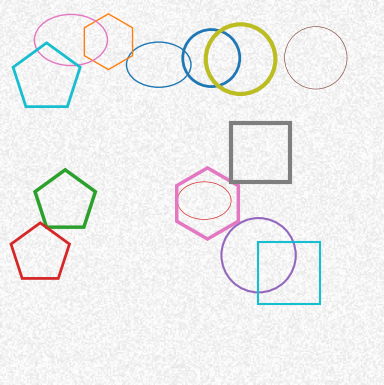[{"shape": "circle", "thickness": 2, "radius": 0.37, "center": [0.549, 0.849]}, {"shape": "oval", "thickness": 1, "radius": 0.42, "center": [0.412, 0.832]}, {"shape": "hexagon", "thickness": 1, "radius": 0.36, "center": [0.282, 0.892]}, {"shape": "pentagon", "thickness": 2.5, "radius": 0.41, "center": [0.169, 0.477]}, {"shape": "pentagon", "thickness": 2, "radius": 0.4, "center": [0.105, 0.341]}, {"shape": "oval", "thickness": 0.5, "radius": 0.35, "center": [0.53, 0.479]}, {"shape": "circle", "thickness": 1.5, "radius": 0.48, "center": [0.672, 0.337]}, {"shape": "circle", "thickness": 0.5, "radius": 0.41, "center": [0.82, 0.85]}, {"shape": "hexagon", "thickness": 2.5, "radius": 0.46, "center": [0.539, 0.472]}, {"shape": "oval", "thickness": 1, "radius": 0.47, "center": [0.184, 0.896]}, {"shape": "square", "thickness": 3, "radius": 0.39, "center": [0.677, 0.604]}, {"shape": "circle", "thickness": 3, "radius": 0.45, "center": [0.625, 0.846]}, {"shape": "pentagon", "thickness": 2, "radius": 0.46, "center": [0.121, 0.797]}, {"shape": "square", "thickness": 1.5, "radius": 0.4, "center": [0.752, 0.291]}]